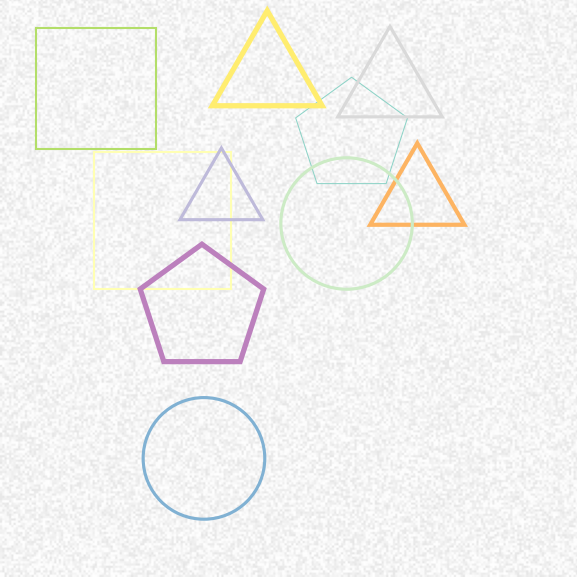[{"shape": "pentagon", "thickness": 0.5, "radius": 0.51, "center": [0.609, 0.764]}, {"shape": "square", "thickness": 1, "radius": 0.59, "center": [0.281, 0.617]}, {"shape": "triangle", "thickness": 1.5, "radius": 0.41, "center": [0.383, 0.66]}, {"shape": "circle", "thickness": 1.5, "radius": 0.53, "center": [0.353, 0.205]}, {"shape": "triangle", "thickness": 2, "radius": 0.47, "center": [0.723, 0.657]}, {"shape": "square", "thickness": 1, "radius": 0.52, "center": [0.166, 0.846]}, {"shape": "triangle", "thickness": 1.5, "radius": 0.52, "center": [0.675, 0.849]}, {"shape": "pentagon", "thickness": 2.5, "radius": 0.56, "center": [0.35, 0.464]}, {"shape": "circle", "thickness": 1.5, "radius": 0.57, "center": [0.6, 0.612]}, {"shape": "triangle", "thickness": 2.5, "radius": 0.55, "center": [0.463, 0.871]}]